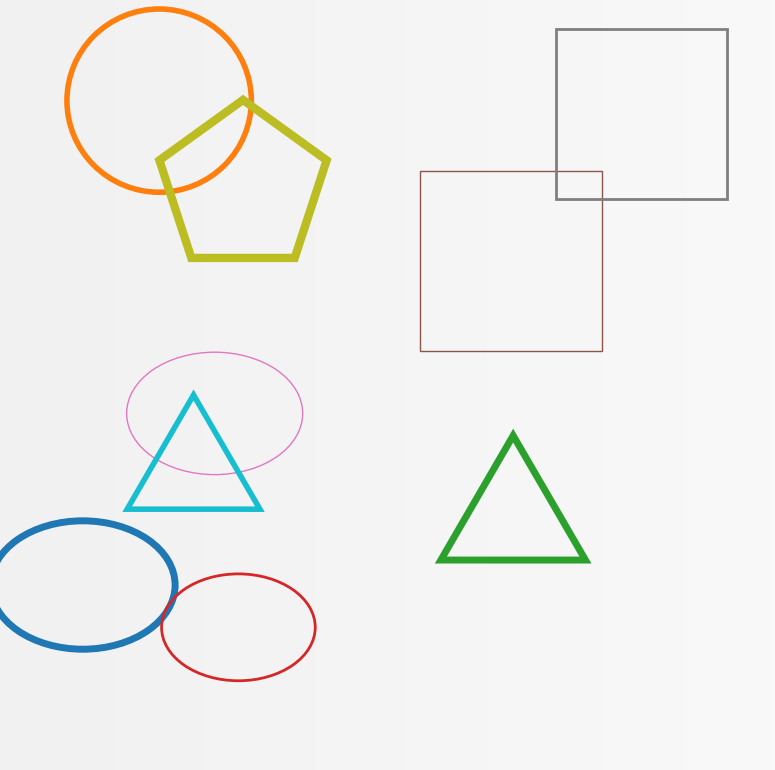[{"shape": "oval", "thickness": 2.5, "radius": 0.6, "center": [0.107, 0.24]}, {"shape": "circle", "thickness": 2, "radius": 0.59, "center": [0.205, 0.869]}, {"shape": "triangle", "thickness": 2.5, "radius": 0.54, "center": [0.662, 0.327]}, {"shape": "oval", "thickness": 1, "radius": 0.5, "center": [0.308, 0.185]}, {"shape": "square", "thickness": 0.5, "radius": 0.59, "center": [0.66, 0.661]}, {"shape": "oval", "thickness": 0.5, "radius": 0.57, "center": [0.277, 0.463]}, {"shape": "square", "thickness": 1, "radius": 0.55, "center": [0.828, 0.852]}, {"shape": "pentagon", "thickness": 3, "radius": 0.57, "center": [0.314, 0.757]}, {"shape": "triangle", "thickness": 2, "radius": 0.49, "center": [0.25, 0.388]}]